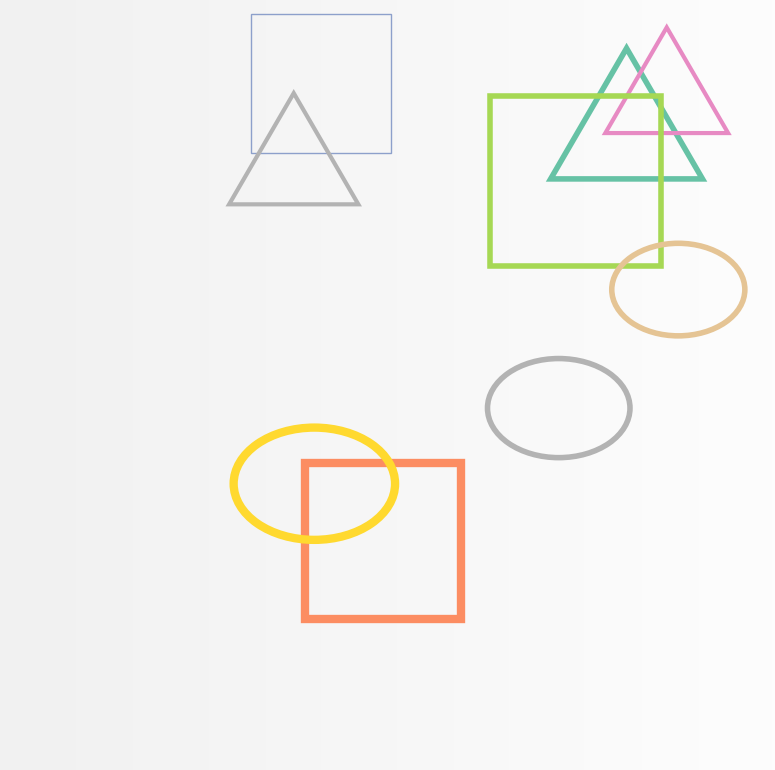[{"shape": "triangle", "thickness": 2, "radius": 0.57, "center": [0.808, 0.824]}, {"shape": "square", "thickness": 3, "radius": 0.51, "center": [0.494, 0.297]}, {"shape": "square", "thickness": 0.5, "radius": 0.45, "center": [0.414, 0.892]}, {"shape": "triangle", "thickness": 1.5, "radius": 0.46, "center": [0.86, 0.873]}, {"shape": "square", "thickness": 2, "radius": 0.55, "center": [0.743, 0.765]}, {"shape": "oval", "thickness": 3, "radius": 0.52, "center": [0.406, 0.372]}, {"shape": "oval", "thickness": 2, "radius": 0.43, "center": [0.875, 0.624]}, {"shape": "triangle", "thickness": 1.5, "radius": 0.48, "center": [0.379, 0.783]}, {"shape": "oval", "thickness": 2, "radius": 0.46, "center": [0.721, 0.47]}]